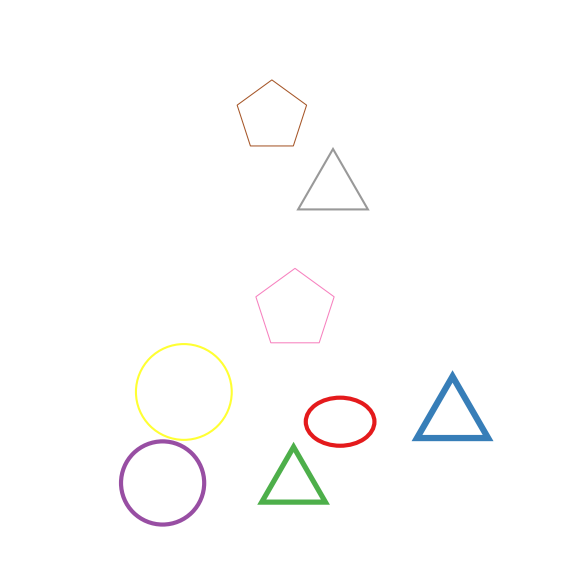[{"shape": "oval", "thickness": 2, "radius": 0.3, "center": [0.589, 0.269]}, {"shape": "triangle", "thickness": 3, "radius": 0.36, "center": [0.784, 0.276]}, {"shape": "triangle", "thickness": 2.5, "radius": 0.32, "center": [0.508, 0.161]}, {"shape": "circle", "thickness": 2, "radius": 0.36, "center": [0.282, 0.163]}, {"shape": "circle", "thickness": 1, "radius": 0.41, "center": [0.318, 0.32]}, {"shape": "pentagon", "thickness": 0.5, "radius": 0.32, "center": [0.471, 0.798]}, {"shape": "pentagon", "thickness": 0.5, "radius": 0.36, "center": [0.511, 0.463]}, {"shape": "triangle", "thickness": 1, "radius": 0.35, "center": [0.577, 0.671]}]